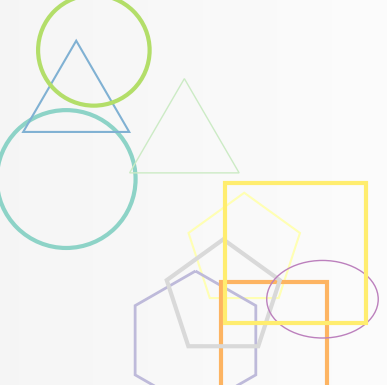[{"shape": "circle", "thickness": 3, "radius": 0.9, "center": [0.171, 0.535]}, {"shape": "pentagon", "thickness": 1.5, "radius": 0.76, "center": [0.63, 0.348]}, {"shape": "hexagon", "thickness": 2, "radius": 0.9, "center": [0.504, 0.116]}, {"shape": "triangle", "thickness": 1.5, "radius": 0.79, "center": [0.197, 0.736]}, {"shape": "square", "thickness": 3, "radius": 0.68, "center": [0.707, 0.13]}, {"shape": "circle", "thickness": 3, "radius": 0.72, "center": [0.242, 0.869]}, {"shape": "pentagon", "thickness": 3, "radius": 0.77, "center": [0.576, 0.225]}, {"shape": "oval", "thickness": 1, "radius": 0.72, "center": [0.832, 0.223]}, {"shape": "triangle", "thickness": 1, "radius": 0.82, "center": [0.476, 0.633]}, {"shape": "square", "thickness": 3, "radius": 0.91, "center": [0.763, 0.343]}]